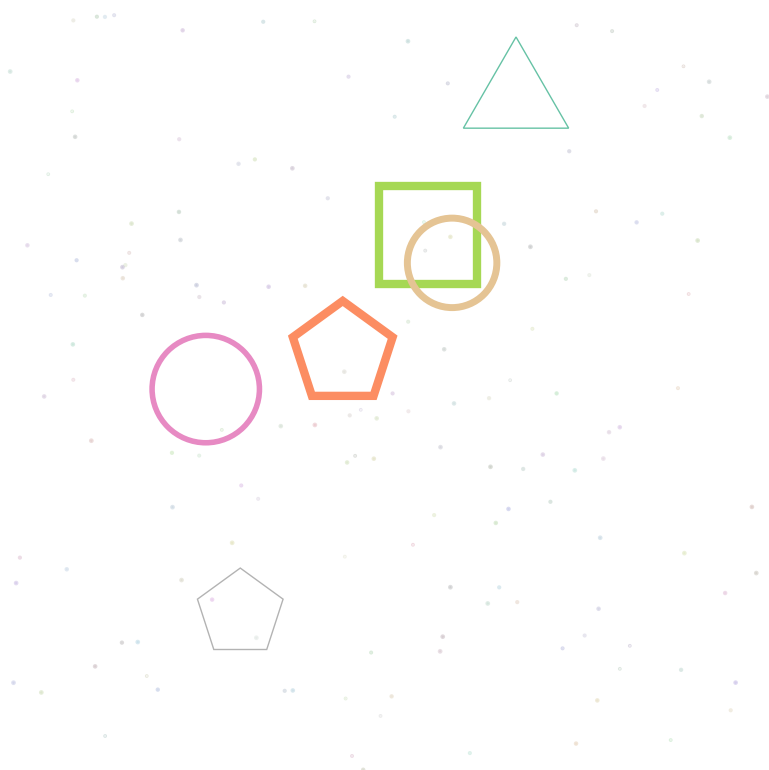[{"shape": "triangle", "thickness": 0.5, "radius": 0.39, "center": [0.67, 0.873]}, {"shape": "pentagon", "thickness": 3, "radius": 0.34, "center": [0.445, 0.541]}, {"shape": "circle", "thickness": 2, "radius": 0.35, "center": [0.267, 0.495]}, {"shape": "square", "thickness": 3, "radius": 0.32, "center": [0.556, 0.694]}, {"shape": "circle", "thickness": 2.5, "radius": 0.29, "center": [0.587, 0.659]}, {"shape": "pentagon", "thickness": 0.5, "radius": 0.29, "center": [0.312, 0.204]}]